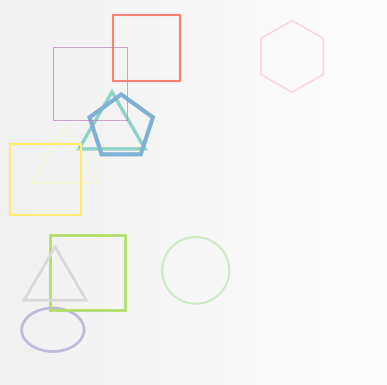[{"shape": "triangle", "thickness": 2.5, "radius": 0.49, "center": [0.289, 0.663]}, {"shape": "triangle", "thickness": 0.5, "radius": 0.49, "center": [0.166, 0.574]}, {"shape": "oval", "thickness": 2, "radius": 0.4, "center": [0.136, 0.143]}, {"shape": "square", "thickness": 1.5, "radius": 0.43, "center": [0.378, 0.876]}, {"shape": "pentagon", "thickness": 3, "radius": 0.43, "center": [0.313, 0.669]}, {"shape": "square", "thickness": 2, "radius": 0.48, "center": [0.227, 0.292]}, {"shape": "hexagon", "thickness": 1, "radius": 0.47, "center": [0.754, 0.853]}, {"shape": "triangle", "thickness": 2, "radius": 0.46, "center": [0.142, 0.266]}, {"shape": "square", "thickness": 0.5, "radius": 0.48, "center": [0.232, 0.783]}, {"shape": "circle", "thickness": 1.5, "radius": 0.43, "center": [0.505, 0.298]}, {"shape": "square", "thickness": 1.5, "radius": 0.46, "center": [0.117, 0.534]}]